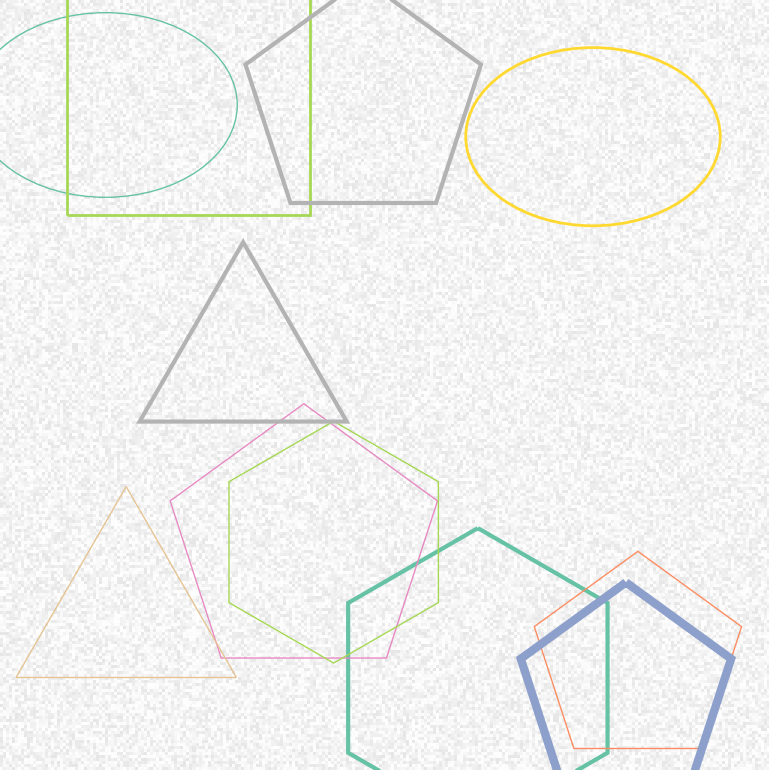[{"shape": "hexagon", "thickness": 1.5, "radius": 0.97, "center": [0.621, 0.12]}, {"shape": "oval", "thickness": 0.5, "radius": 0.86, "center": [0.137, 0.864]}, {"shape": "pentagon", "thickness": 0.5, "radius": 0.71, "center": [0.828, 0.142]}, {"shape": "pentagon", "thickness": 3, "radius": 0.72, "center": [0.813, 0.1]}, {"shape": "pentagon", "thickness": 0.5, "radius": 0.91, "center": [0.395, 0.293]}, {"shape": "square", "thickness": 1, "radius": 0.79, "center": [0.245, 0.878]}, {"shape": "hexagon", "thickness": 0.5, "radius": 0.79, "center": [0.433, 0.296]}, {"shape": "oval", "thickness": 1, "radius": 0.83, "center": [0.77, 0.822]}, {"shape": "triangle", "thickness": 0.5, "radius": 0.83, "center": [0.164, 0.203]}, {"shape": "pentagon", "thickness": 1.5, "radius": 0.8, "center": [0.472, 0.866]}, {"shape": "triangle", "thickness": 1.5, "radius": 0.78, "center": [0.316, 0.53]}]